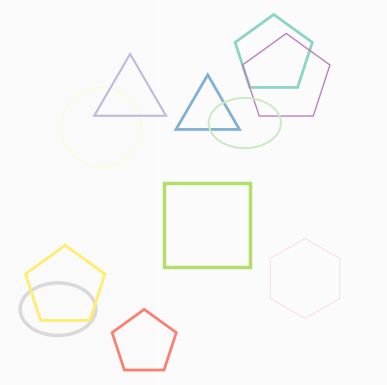[{"shape": "pentagon", "thickness": 2, "radius": 0.52, "center": [0.706, 0.858]}, {"shape": "circle", "thickness": 0.5, "radius": 0.51, "center": [0.261, 0.67]}, {"shape": "triangle", "thickness": 1.5, "radius": 0.53, "center": [0.336, 0.753]}, {"shape": "pentagon", "thickness": 2, "radius": 0.44, "center": [0.372, 0.109]}, {"shape": "triangle", "thickness": 2, "radius": 0.47, "center": [0.536, 0.711]}, {"shape": "square", "thickness": 2.5, "radius": 0.55, "center": [0.535, 0.415]}, {"shape": "hexagon", "thickness": 0.5, "radius": 0.52, "center": [0.787, 0.277]}, {"shape": "oval", "thickness": 2.5, "radius": 0.49, "center": [0.15, 0.197]}, {"shape": "pentagon", "thickness": 1, "radius": 0.59, "center": [0.739, 0.795]}, {"shape": "oval", "thickness": 1.5, "radius": 0.47, "center": [0.632, 0.68]}, {"shape": "pentagon", "thickness": 2, "radius": 0.54, "center": [0.168, 0.255]}]